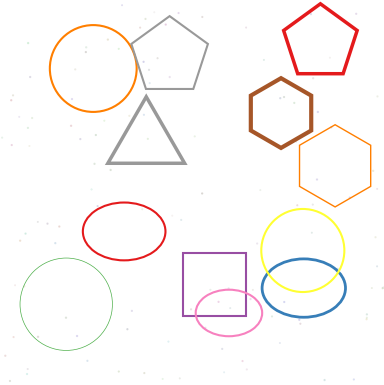[{"shape": "pentagon", "thickness": 2.5, "radius": 0.5, "center": [0.832, 0.89]}, {"shape": "oval", "thickness": 1.5, "radius": 0.54, "center": [0.322, 0.399]}, {"shape": "oval", "thickness": 2, "radius": 0.54, "center": [0.789, 0.252]}, {"shape": "circle", "thickness": 0.5, "radius": 0.6, "center": [0.172, 0.21]}, {"shape": "square", "thickness": 1.5, "radius": 0.41, "center": [0.557, 0.261]}, {"shape": "hexagon", "thickness": 1, "radius": 0.53, "center": [0.87, 0.569]}, {"shape": "circle", "thickness": 1.5, "radius": 0.56, "center": [0.242, 0.822]}, {"shape": "circle", "thickness": 1.5, "radius": 0.54, "center": [0.787, 0.349]}, {"shape": "hexagon", "thickness": 3, "radius": 0.45, "center": [0.73, 0.706]}, {"shape": "oval", "thickness": 1.5, "radius": 0.43, "center": [0.595, 0.187]}, {"shape": "triangle", "thickness": 2.5, "radius": 0.58, "center": [0.38, 0.633]}, {"shape": "pentagon", "thickness": 1.5, "radius": 0.52, "center": [0.441, 0.854]}]